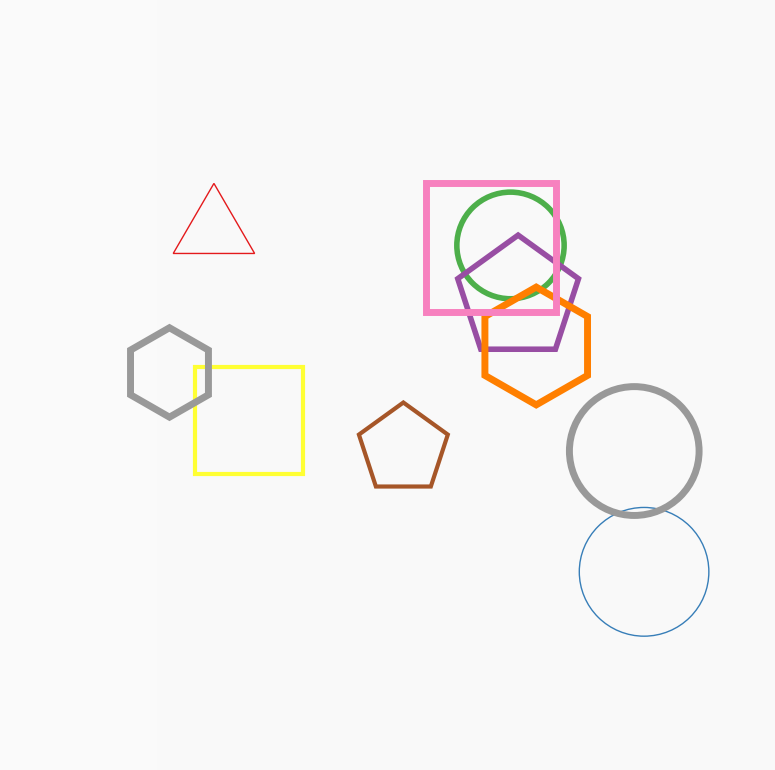[{"shape": "triangle", "thickness": 0.5, "radius": 0.3, "center": [0.276, 0.701]}, {"shape": "circle", "thickness": 0.5, "radius": 0.42, "center": [0.831, 0.257]}, {"shape": "circle", "thickness": 2, "radius": 0.35, "center": [0.659, 0.681]}, {"shape": "pentagon", "thickness": 2, "radius": 0.41, "center": [0.669, 0.613]}, {"shape": "hexagon", "thickness": 2.5, "radius": 0.38, "center": [0.692, 0.551]}, {"shape": "square", "thickness": 1.5, "radius": 0.35, "center": [0.321, 0.454]}, {"shape": "pentagon", "thickness": 1.5, "radius": 0.3, "center": [0.52, 0.417]}, {"shape": "square", "thickness": 2.5, "radius": 0.42, "center": [0.633, 0.679]}, {"shape": "hexagon", "thickness": 2.5, "radius": 0.29, "center": [0.219, 0.516]}, {"shape": "circle", "thickness": 2.5, "radius": 0.42, "center": [0.818, 0.414]}]